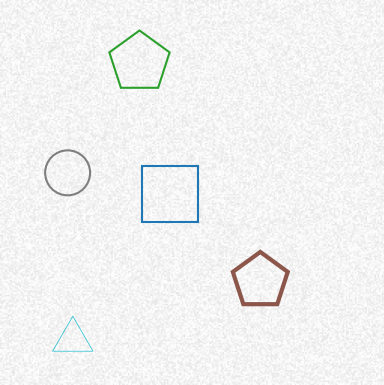[{"shape": "square", "thickness": 1.5, "radius": 0.36, "center": [0.442, 0.496]}, {"shape": "pentagon", "thickness": 1.5, "radius": 0.41, "center": [0.362, 0.839]}, {"shape": "pentagon", "thickness": 3, "radius": 0.37, "center": [0.676, 0.271]}, {"shape": "circle", "thickness": 1.5, "radius": 0.29, "center": [0.176, 0.551]}, {"shape": "triangle", "thickness": 0.5, "radius": 0.3, "center": [0.189, 0.118]}]